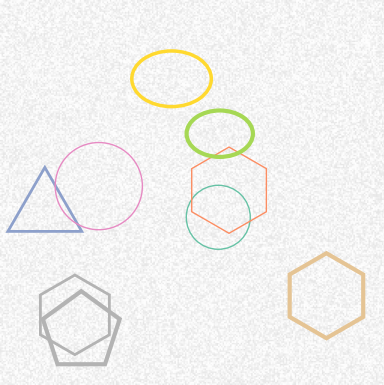[{"shape": "circle", "thickness": 1, "radius": 0.42, "center": [0.567, 0.436]}, {"shape": "hexagon", "thickness": 1, "radius": 0.56, "center": [0.595, 0.506]}, {"shape": "triangle", "thickness": 2, "radius": 0.55, "center": [0.116, 0.454]}, {"shape": "circle", "thickness": 1, "radius": 0.57, "center": [0.257, 0.517]}, {"shape": "oval", "thickness": 3, "radius": 0.43, "center": [0.571, 0.653]}, {"shape": "oval", "thickness": 2.5, "radius": 0.52, "center": [0.446, 0.795]}, {"shape": "hexagon", "thickness": 3, "radius": 0.55, "center": [0.848, 0.232]}, {"shape": "pentagon", "thickness": 3, "radius": 0.52, "center": [0.211, 0.139]}, {"shape": "hexagon", "thickness": 2, "radius": 0.52, "center": [0.195, 0.182]}]